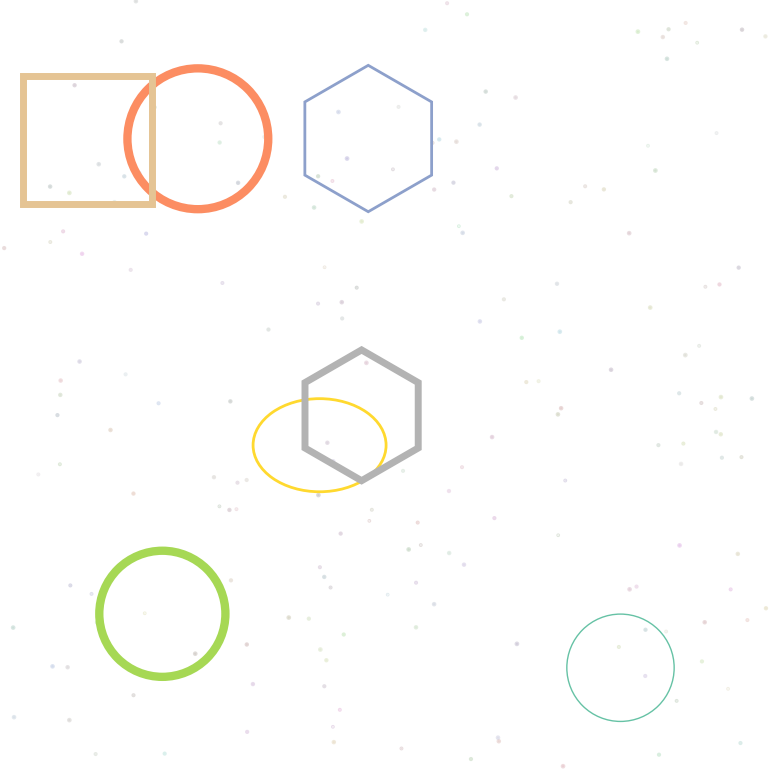[{"shape": "circle", "thickness": 0.5, "radius": 0.35, "center": [0.806, 0.133]}, {"shape": "circle", "thickness": 3, "radius": 0.46, "center": [0.257, 0.82]}, {"shape": "hexagon", "thickness": 1, "radius": 0.48, "center": [0.478, 0.82]}, {"shape": "circle", "thickness": 3, "radius": 0.41, "center": [0.211, 0.203]}, {"shape": "oval", "thickness": 1, "radius": 0.43, "center": [0.415, 0.422]}, {"shape": "square", "thickness": 2.5, "radius": 0.42, "center": [0.114, 0.819]}, {"shape": "hexagon", "thickness": 2.5, "radius": 0.42, "center": [0.47, 0.461]}]